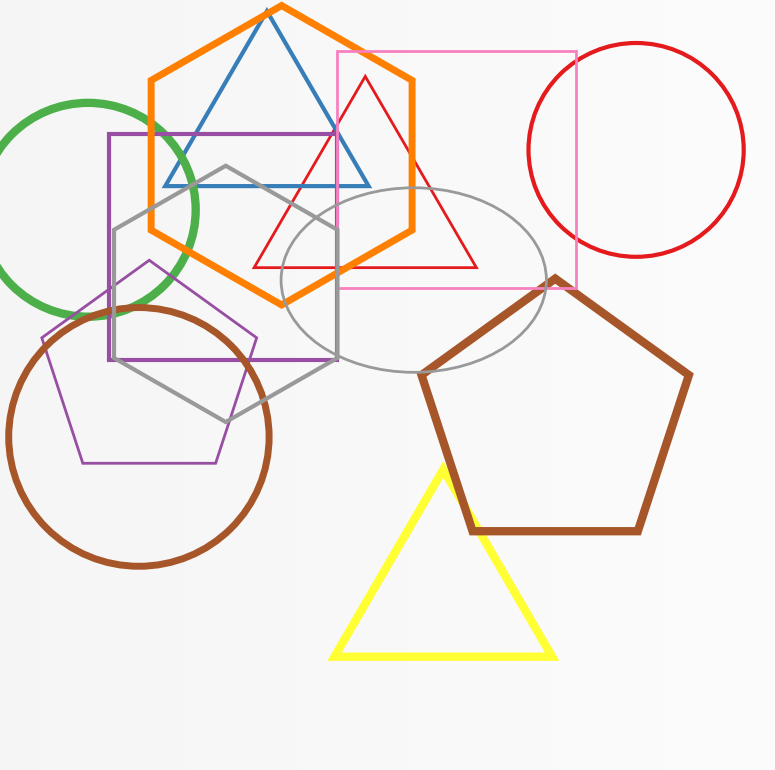[{"shape": "triangle", "thickness": 1, "radius": 0.83, "center": [0.471, 0.735]}, {"shape": "circle", "thickness": 1.5, "radius": 0.69, "center": [0.821, 0.805]}, {"shape": "triangle", "thickness": 1.5, "radius": 0.76, "center": [0.344, 0.834]}, {"shape": "circle", "thickness": 3, "radius": 0.69, "center": [0.114, 0.728]}, {"shape": "pentagon", "thickness": 1, "radius": 0.73, "center": [0.193, 0.516]}, {"shape": "square", "thickness": 1.5, "radius": 0.73, "center": [0.288, 0.679]}, {"shape": "hexagon", "thickness": 2.5, "radius": 0.97, "center": [0.363, 0.798]}, {"shape": "triangle", "thickness": 3, "radius": 0.81, "center": [0.572, 0.228]}, {"shape": "pentagon", "thickness": 3, "radius": 0.91, "center": [0.716, 0.457]}, {"shape": "circle", "thickness": 2.5, "radius": 0.84, "center": [0.179, 0.433]}, {"shape": "square", "thickness": 1, "radius": 0.77, "center": [0.589, 0.78]}, {"shape": "oval", "thickness": 1, "radius": 0.86, "center": [0.534, 0.636]}, {"shape": "hexagon", "thickness": 1.5, "radius": 0.83, "center": [0.291, 0.618]}]